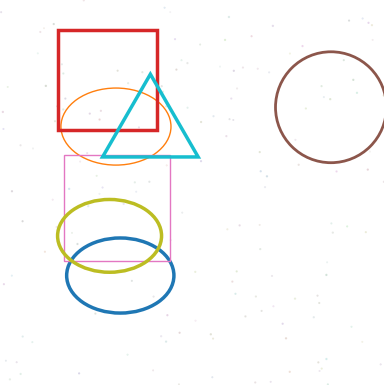[{"shape": "oval", "thickness": 2.5, "radius": 0.7, "center": [0.312, 0.284]}, {"shape": "oval", "thickness": 1, "radius": 0.71, "center": [0.301, 0.671]}, {"shape": "square", "thickness": 2.5, "radius": 0.64, "center": [0.28, 0.792]}, {"shape": "circle", "thickness": 2, "radius": 0.72, "center": [0.86, 0.721]}, {"shape": "square", "thickness": 1, "radius": 0.69, "center": [0.304, 0.46]}, {"shape": "oval", "thickness": 2.5, "radius": 0.68, "center": [0.285, 0.387]}, {"shape": "triangle", "thickness": 2.5, "radius": 0.72, "center": [0.391, 0.664]}]